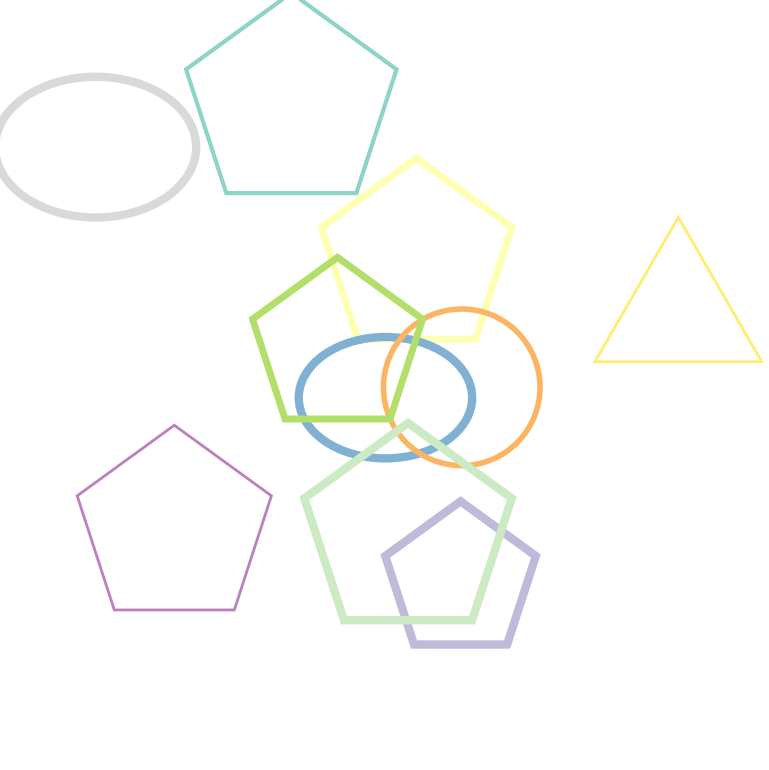[{"shape": "pentagon", "thickness": 1.5, "radius": 0.72, "center": [0.378, 0.865]}, {"shape": "pentagon", "thickness": 2.5, "radius": 0.65, "center": [0.541, 0.665]}, {"shape": "pentagon", "thickness": 3, "radius": 0.51, "center": [0.598, 0.246]}, {"shape": "oval", "thickness": 3, "radius": 0.56, "center": [0.501, 0.484]}, {"shape": "circle", "thickness": 2, "radius": 0.51, "center": [0.6, 0.497]}, {"shape": "pentagon", "thickness": 2.5, "radius": 0.58, "center": [0.438, 0.55]}, {"shape": "oval", "thickness": 3, "radius": 0.65, "center": [0.124, 0.809]}, {"shape": "pentagon", "thickness": 1, "radius": 0.66, "center": [0.226, 0.315]}, {"shape": "pentagon", "thickness": 3, "radius": 0.71, "center": [0.53, 0.309]}, {"shape": "triangle", "thickness": 1, "radius": 0.63, "center": [0.881, 0.593]}]